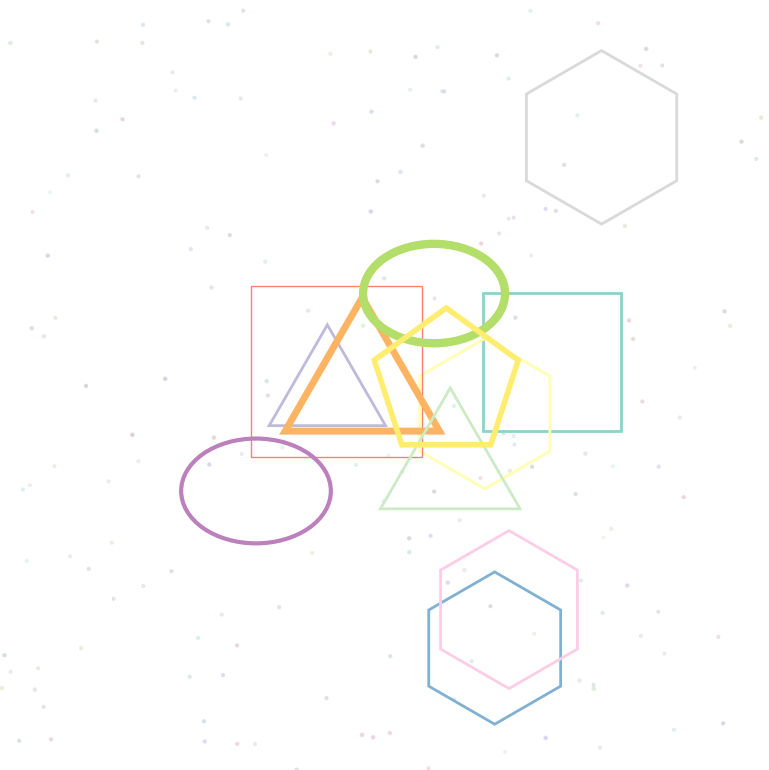[{"shape": "square", "thickness": 1, "radius": 0.45, "center": [0.717, 0.53]}, {"shape": "hexagon", "thickness": 1, "radius": 0.49, "center": [0.63, 0.463]}, {"shape": "triangle", "thickness": 1, "radius": 0.44, "center": [0.425, 0.491]}, {"shape": "square", "thickness": 0.5, "radius": 0.55, "center": [0.437, 0.517]}, {"shape": "hexagon", "thickness": 1, "radius": 0.49, "center": [0.642, 0.158]}, {"shape": "triangle", "thickness": 2.5, "radius": 0.58, "center": [0.47, 0.498]}, {"shape": "oval", "thickness": 3, "radius": 0.46, "center": [0.564, 0.619]}, {"shape": "hexagon", "thickness": 1, "radius": 0.51, "center": [0.661, 0.208]}, {"shape": "hexagon", "thickness": 1, "radius": 0.56, "center": [0.781, 0.822]}, {"shape": "oval", "thickness": 1.5, "radius": 0.49, "center": [0.332, 0.362]}, {"shape": "triangle", "thickness": 1, "radius": 0.52, "center": [0.585, 0.391]}, {"shape": "pentagon", "thickness": 2, "radius": 0.49, "center": [0.58, 0.502]}]